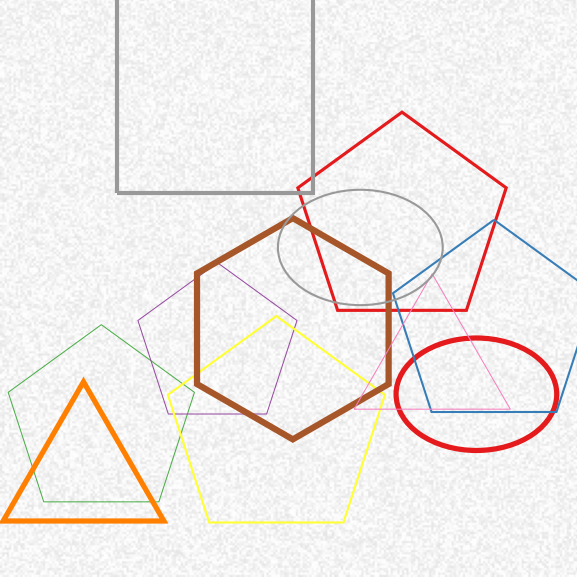[{"shape": "pentagon", "thickness": 1.5, "radius": 0.95, "center": [0.696, 0.615]}, {"shape": "oval", "thickness": 2.5, "radius": 0.7, "center": [0.825, 0.316]}, {"shape": "pentagon", "thickness": 1, "radius": 0.92, "center": [0.855, 0.435]}, {"shape": "pentagon", "thickness": 0.5, "radius": 0.85, "center": [0.175, 0.267]}, {"shape": "pentagon", "thickness": 0.5, "radius": 0.72, "center": [0.377, 0.399]}, {"shape": "triangle", "thickness": 2.5, "radius": 0.8, "center": [0.145, 0.177]}, {"shape": "pentagon", "thickness": 1, "radius": 0.99, "center": [0.479, 0.254]}, {"shape": "hexagon", "thickness": 3, "radius": 0.96, "center": [0.507, 0.43]}, {"shape": "triangle", "thickness": 0.5, "radius": 0.78, "center": [0.748, 0.369]}, {"shape": "oval", "thickness": 1, "radius": 0.71, "center": [0.624, 0.571]}, {"shape": "square", "thickness": 2, "radius": 0.85, "center": [0.372, 0.835]}]